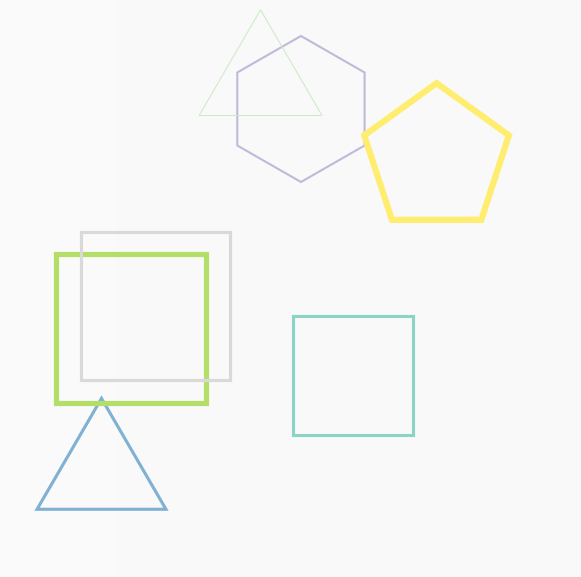[{"shape": "square", "thickness": 1.5, "radius": 0.51, "center": [0.608, 0.349]}, {"shape": "hexagon", "thickness": 1, "radius": 0.63, "center": [0.518, 0.81]}, {"shape": "triangle", "thickness": 1.5, "radius": 0.64, "center": [0.175, 0.181]}, {"shape": "square", "thickness": 2.5, "radius": 0.65, "center": [0.225, 0.43]}, {"shape": "square", "thickness": 1.5, "radius": 0.64, "center": [0.267, 0.469]}, {"shape": "triangle", "thickness": 0.5, "radius": 0.61, "center": [0.448, 0.86]}, {"shape": "pentagon", "thickness": 3, "radius": 0.65, "center": [0.751, 0.724]}]